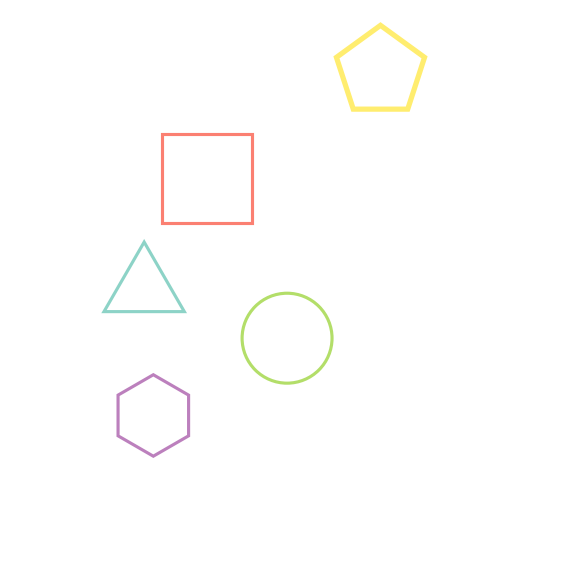[{"shape": "triangle", "thickness": 1.5, "radius": 0.4, "center": [0.25, 0.5]}, {"shape": "square", "thickness": 1.5, "radius": 0.39, "center": [0.358, 0.69]}, {"shape": "circle", "thickness": 1.5, "radius": 0.39, "center": [0.497, 0.414]}, {"shape": "hexagon", "thickness": 1.5, "radius": 0.35, "center": [0.265, 0.28]}, {"shape": "pentagon", "thickness": 2.5, "radius": 0.4, "center": [0.659, 0.875]}]